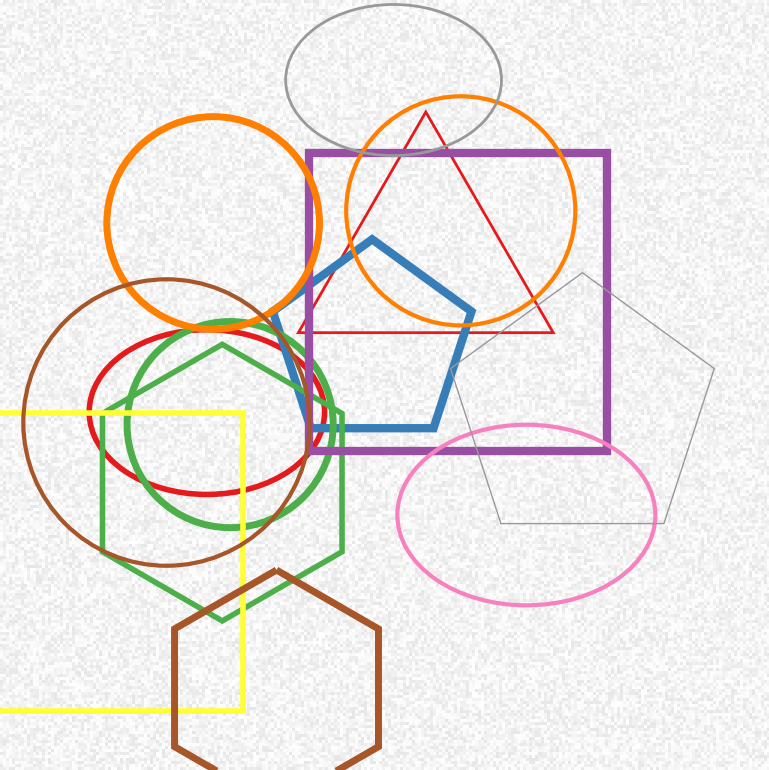[{"shape": "triangle", "thickness": 1, "radius": 0.96, "center": [0.553, 0.663]}, {"shape": "oval", "thickness": 2, "radius": 0.76, "center": [0.269, 0.465]}, {"shape": "pentagon", "thickness": 3, "radius": 0.68, "center": [0.483, 0.554]}, {"shape": "circle", "thickness": 2.5, "radius": 0.67, "center": [0.299, 0.449]}, {"shape": "hexagon", "thickness": 2, "radius": 0.9, "center": [0.289, 0.373]}, {"shape": "square", "thickness": 3, "radius": 0.97, "center": [0.595, 0.608]}, {"shape": "circle", "thickness": 2.5, "radius": 0.69, "center": [0.277, 0.71]}, {"shape": "circle", "thickness": 1.5, "radius": 0.74, "center": [0.598, 0.726]}, {"shape": "square", "thickness": 2, "radius": 0.97, "center": [0.123, 0.27]}, {"shape": "circle", "thickness": 1.5, "radius": 0.93, "center": [0.216, 0.451]}, {"shape": "hexagon", "thickness": 2.5, "radius": 0.76, "center": [0.359, 0.107]}, {"shape": "oval", "thickness": 1.5, "radius": 0.84, "center": [0.684, 0.331]}, {"shape": "oval", "thickness": 1, "radius": 0.7, "center": [0.511, 0.896]}, {"shape": "pentagon", "thickness": 0.5, "radius": 0.9, "center": [0.756, 0.466]}]